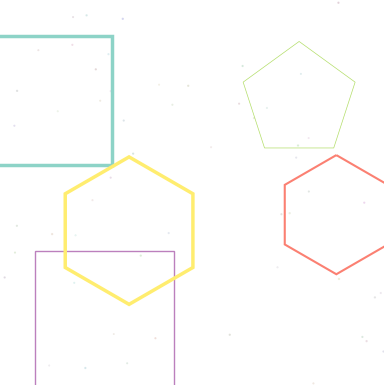[{"shape": "square", "thickness": 2.5, "radius": 0.84, "center": [0.124, 0.739]}, {"shape": "hexagon", "thickness": 1.5, "radius": 0.77, "center": [0.874, 0.442]}, {"shape": "pentagon", "thickness": 0.5, "radius": 0.76, "center": [0.777, 0.739]}, {"shape": "square", "thickness": 1, "radius": 0.9, "center": [0.272, 0.169]}, {"shape": "hexagon", "thickness": 2.5, "radius": 0.96, "center": [0.335, 0.401]}]